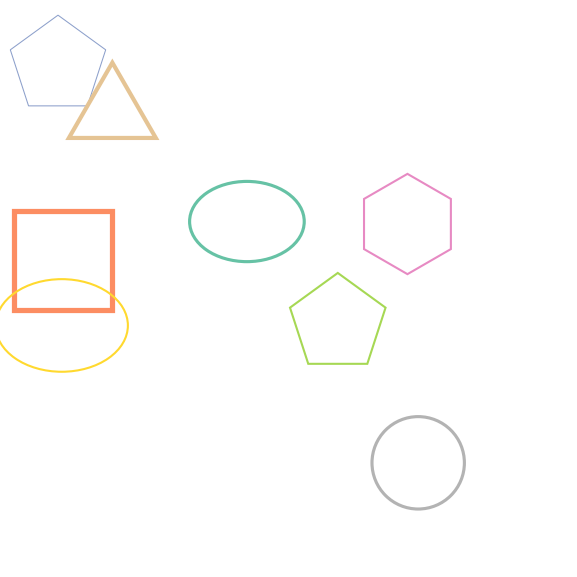[{"shape": "oval", "thickness": 1.5, "radius": 0.5, "center": [0.428, 0.616]}, {"shape": "square", "thickness": 2.5, "radius": 0.43, "center": [0.109, 0.548]}, {"shape": "pentagon", "thickness": 0.5, "radius": 0.43, "center": [0.1, 0.886]}, {"shape": "hexagon", "thickness": 1, "radius": 0.43, "center": [0.706, 0.611]}, {"shape": "pentagon", "thickness": 1, "radius": 0.43, "center": [0.585, 0.44]}, {"shape": "oval", "thickness": 1, "radius": 0.57, "center": [0.107, 0.436]}, {"shape": "triangle", "thickness": 2, "radius": 0.43, "center": [0.195, 0.804]}, {"shape": "circle", "thickness": 1.5, "radius": 0.4, "center": [0.724, 0.198]}]